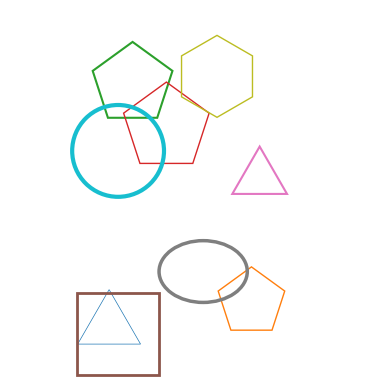[{"shape": "triangle", "thickness": 0.5, "radius": 0.47, "center": [0.283, 0.153]}, {"shape": "pentagon", "thickness": 1, "radius": 0.45, "center": [0.653, 0.216]}, {"shape": "pentagon", "thickness": 1.5, "radius": 0.54, "center": [0.344, 0.782]}, {"shape": "pentagon", "thickness": 1, "radius": 0.58, "center": [0.432, 0.67]}, {"shape": "square", "thickness": 2, "radius": 0.53, "center": [0.307, 0.133]}, {"shape": "triangle", "thickness": 1.5, "radius": 0.41, "center": [0.674, 0.537]}, {"shape": "oval", "thickness": 2.5, "radius": 0.57, "center": [0.528, 0.295]}, {"shape": "hexagon", "thickness": 1, "radius": 0.53, "center": [0.564, 0.802]}, {"shape": "circle", "thickness": 3, "radius": 0.6, "center": [0.307, 0.608]}]